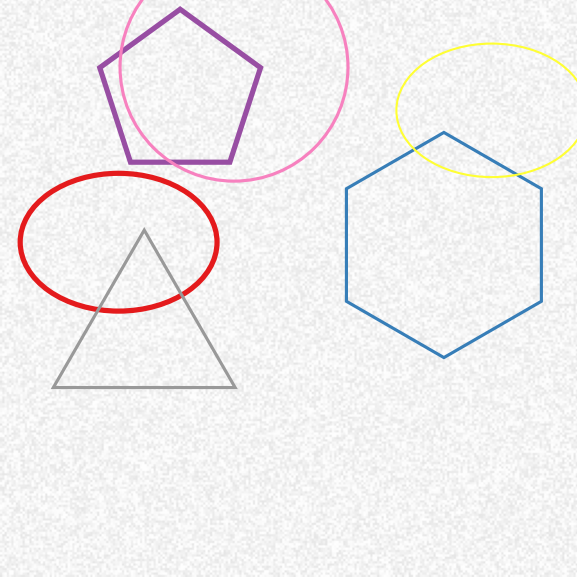[{"shape": "oval", "thickness": 2.5, "radius": 0.85, "center": [0.205, 0.58]}, {"shape": "hexagon", "thickness": 1.5, "radius": 0.97, "center": [0.769, 0.575]}, {"shape": "pentagon", "thickness": 2.5, "radius": 0.73, "center": [0.312, 0.837]}, {"shape": "oval", "thickness": 1, "radius": 0.83, "center": [0.852, 0.808]}, {"shape": "circle", "thickness": 1.5, "radius": 0.99, "center": [0.405, 0.883]}, {"shape": "triangle", "thickness": 1.5, "radius": 0.91, "center": [0.25, 0.419]}]